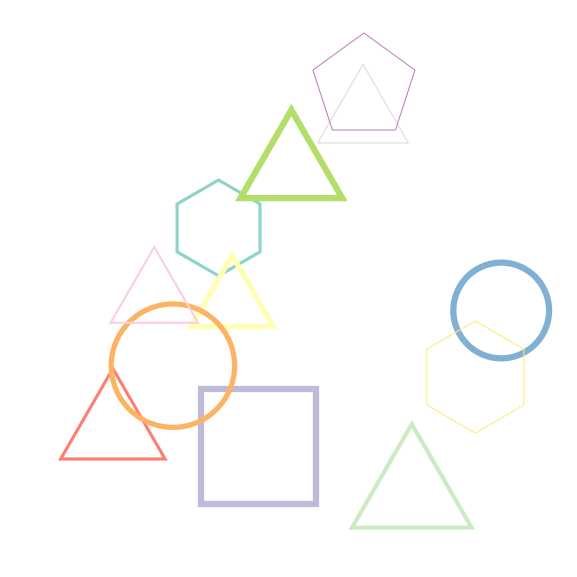[{"shape": "hexagon", "thickness": 1.5, "radius": 0.41, "center": [0.378, 0.604]}, {"shape": "triangle", "thickness": 2.5, "radius": 0.41, "center": [0.402, 0.475]}, {"shape": "square", "thickness": 3, "radius": 0.5, "center": [0.447, 0.226]}, {"shape": "triangle", "thickness": 1.5, "radius": 0.52, "center": [0.195, 0.257]}, {"shape": "circle", "thickness": 3, "radius": 0.41, "center": [0.868, 0.462]}, {"shape": "circle", "thickness": 2.5, "radius": 0.53, "center": [0.299, 0.366]}, {"shape": "triangle", "thickness": 3, "radius": 0.51, "center": [0.505, 0.707]}, {"shape": "triangle", "thickness": 1, "radius": 0.44, "center": [0.267, 0.484]}, {"shape": "triangle", "thickness": 0.5, "radius": 0.45, "center": [0.629, 0.797]}, {"shape": "pentagon", "thickness": 0.5, "radius": 0.46, "center": [0.63, 0.849]}, {"shape": "triangle", "thickness": 2, "radius": 0.6, "center": [0.713, 0.145]}, {"shape": "hexagon", "thickness": 0.5, "radius": 0.49, "center": [0.823, 0.346]}]